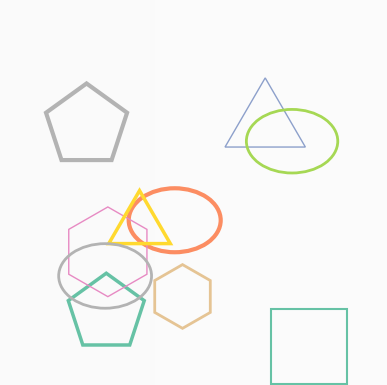[{"shape": "pentagon", "thickness": 2.5, "radius": 0.52, "center": [0.274, 0.187]}, {"shape": "square", "thickness": 1.5, "radius": 0.49, "center": [0.797, 0.101]}, {"shape": "oval", "thickness": 3, "radius": 0.59, "center": [0.451, 0.428]}, {"shape": "triangle", "thickness": 1, "radius": 0.6, "center": [0.684, 0.678]}, {"shape": "hexagon", "thickness": 1, "radius": 0.58, "center": [0.278, 0.346]}, {"shape": "oval", "thickness": 2, "radius": 0.59, "center": [0.754, 0.633]}, {"shape": "triangle", "thickness": 2.5, "radius": 0.46, "center": [0.36, 0.413]}, {"shape": "hexagon", "thickness": 2, "radius": 0.41, "center": [0.471, 0.23]}, {"shape": "pentagon", "thickness": 3, "radius": 0.55, "center": [0.223, 0.673]}, {"shape": "oval", "thickness": 2, "radius": 0.6, "center": [0.271, 0.283]}]